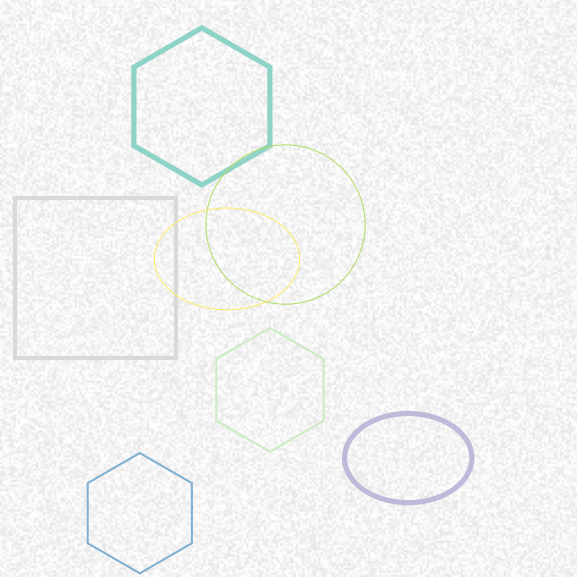[{"shape": "hexagon", "thickness": 2.5, "radius": 0.68, "center": [0.35, 0.815]}, {"shape": "oval", "thickness": 2.5, "radius": 0.55, "center": [0.707, 0.206]}, {"shape": "hexagon", "thickness": 1, "radius": 0.52, "center": [0.242, 0.111]}, {"shape": "circle", "thickness": 0.5, "radius": 0.69, "center": [0.494, 0.61]}, {"shape": "square", "thickness": 2, "radius": 0.7, "center": [0.166, 0.518]}, {"shape": "hexagon", "thickness": 1, "radius": 0.54, "center": [0.467, 0.324]}, {"shape": "oval", "thickness": 0.5, "radius": 0.63, "center": [0.393, 0.551]}]